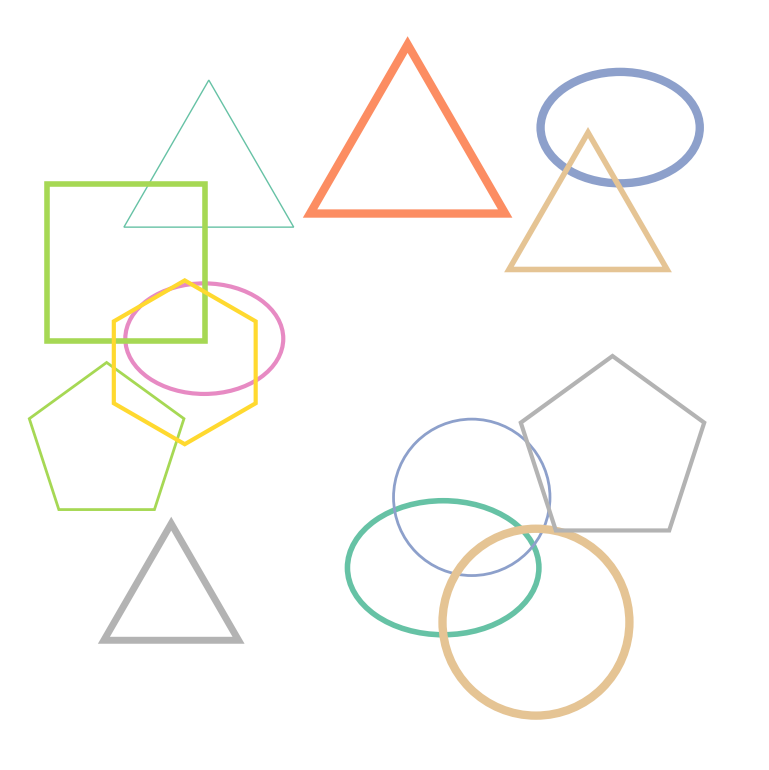[{"shape": "oval", "thickness": 2, "radius": 0.62, "center": [0.576, 0.263]}, {"shape": "triangle", "thickness": 0.5, "radius": 0.64, "center": [0.271, 0.769]}, {"shape": "triangle", "thickness": 3, "radius": 0.73, "center": [0.529, 0.796]}, {"shape": "oval", "thickness": 3, "radius": 0.52, "center": [0.805, 0.834]}, {"shape": "circle", "thickness": 1, "radius": 0.51, "center": [0.613, 0.354]}, {"shape": "oval", "thickness": 1.5, "radius": 0.51, "center": [0.265, 0.56]}, {"shape": "square", "thickness": 2, "radius": 0.51, "center": [0.164, 0.659]}, {"shape": "pentagon", "thickness": 1, "radius": 0.53, "center": [0.138, 0.424]}, {"shape": "hexagon", "thickness": 1.5, "radius": 0.53, "center": [0.24, 0.529]}, {"shape": "triangle", "thickness": 2, "radius": 0.59, "center": [0.764, 0.709]}, {"shape": "circle", "thickness": 3, "radius": 0.61, "center": [0.696, 0.192]}, {"shape": "pentagon", "thickness": 1.5, "radius": 0.63, "center": [0.795, 0.412]}, {"shape": "triangle", "thickness": 2.5, "radius": 0.5, "center": [0.222, 0.219]}]